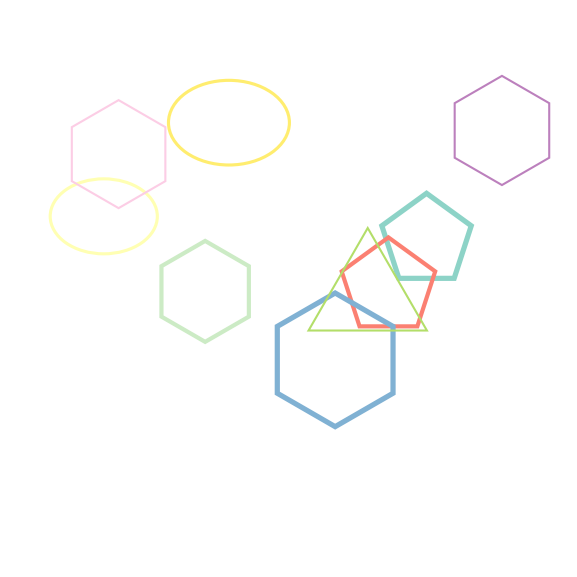[{"shape": "pentagon", "thickness": 2.5, "radius": 0.41, "center": [0.739, 0.583]}, {"shape": "oval", "thickness": 1.5, "radius": 0.46, "center": [0.18, 0.625]}, {"shape": "pentagon", "thickness": 2, "radius": 0.43, "center": [0.673, 0.503]}, {"shape": "hexagon", "thickness": 2.5, "radius": 0.58, "center": [0.58, 0.376]}, {"shape": "triangle", "thickness": 1, "radius": 0.59, "center": [0.637, 0.486]}, {"shape": "hexagon", "thickness": 1, "radius": 0.47, "center": [0.205, 0.732]}, {"shape": "hexagon", "thickness": 1, "radius": 0.47, "center": [0.869, 0.773]}, {"shape": "hexagon", "thickness": 2, "radius": 0.44, "center": [0.355, 0.495]}, {"shape": "oval", "thickness": 1.5, "radius": 0.52, "center": [0.396, 0.787]}]